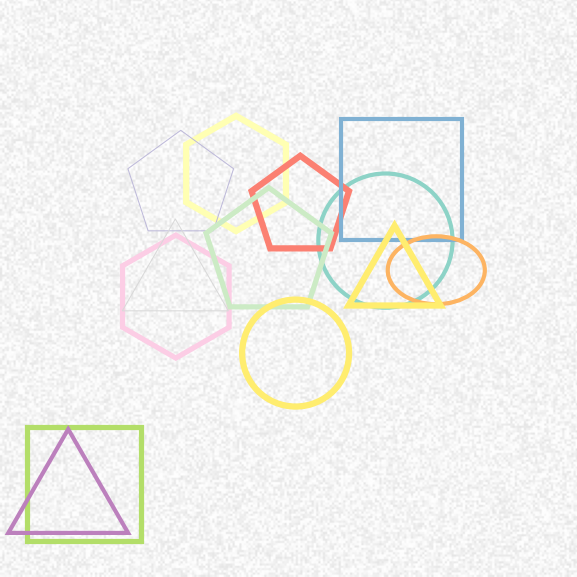[{"shape": "circle", "thickness": 2, "radius": 0.58, "center": [0.667, 0.583]}, {"shape": "hexagon", "thickness": 3, "radius": 0.5, "center": [0.409, 0.699]}, {"shape": "pentagon", "thickness": 0.5, "radius": 0.48, "center": [0.313, 0.677]}, {"shape": "pentagon", "thickness": 3, "radius": 0.44, "center": [0.52, 0.641]}, {"shape": "square", "thickness": 2, "radius": 0.52, "center": [0.695, 0.688]}, {"shape": "oval", "thickness": 2, "radius": 0.42, "center": [0.755, 0.531]}, {"shape": "square", "thickness": 2.5, "radius": 0.49, "center": [0.145, 0.161]}, {"shape": "hexagon", "thickness": 2.5, "radius": 0.53, "center": [0.304, 0.486]}, {"shape": "triangle", "thickness": 0.5, "radius": 0.53, "center": [0.304, 0.514]}, {"shape": "triangle", "thickness": 2, "radius": 0.6, "center": [0.118, 0.136]}, {"shape": "pentagon", "thickness": 2.5, "radius": 0.57, "center": [0.465, 0.56]}, {"shape": "circle", "thickness": 3, "radius": 0.46, "center": [0.512, 0.388]}, {"shape": "triangle", "thickness": 3, "radius": 0.46, "center": [0.683, 0.516]}]